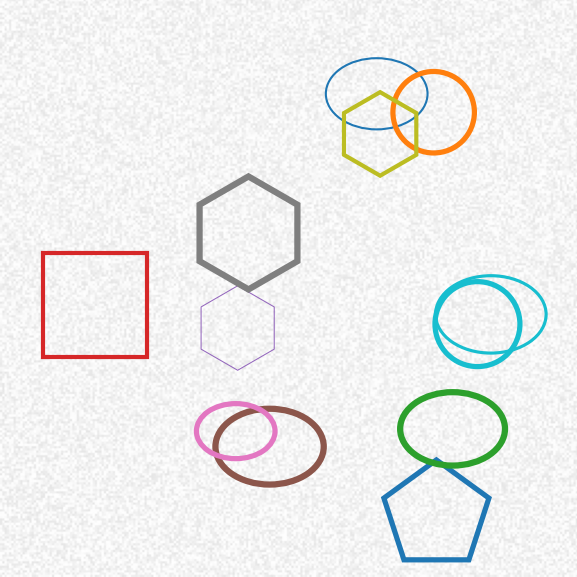[{"shape": "oval", "thickness": 1, "radius": 0.44, "center": [0.652, 0.837]}, {"shape": "pentagon", "thickness": 2.5, "radius": 0.48, "center": [0.756, 0.107]}, {"shape": "circle", "thickness": 2.5, "radius": 0.35, "center": [0.751, 0.805]}, {"shape": "oval", "thickness": 3, "radius": 0.45, "center": [0.784, 0.256]}, {"shape": "square", "thickness": 2, "radius": 0.45, "center": [0.164, 0.471]}, {"shape": "hexagon", "thickness": 0.5, "radius": 0.37, "center": [0.412, 0.431]}, {"shape": "oval", "thickness": 3, "radius": 0.47, "center": [0.467, 0.226]}, {"shape": "oval", "thickness": 2.5, "radius": 0.34, "center": [0.408, 0.253]}, {"shape": "hexagon", "thickness": 3, "radius": 0.49, "center": [0.43, 0.596]}, {"shape": "hexagon", "thickness": 2, "radius": 0.36, "center": [0.658, 0.767]}, {"shape": "circle", "thickness": 2.5, "radius": 0.37, "center": [0.827, 0.438]}, {"shape": "oval", "thickness": 1.5, "radius": 0.48, "center": [0.85, 0.455]}]